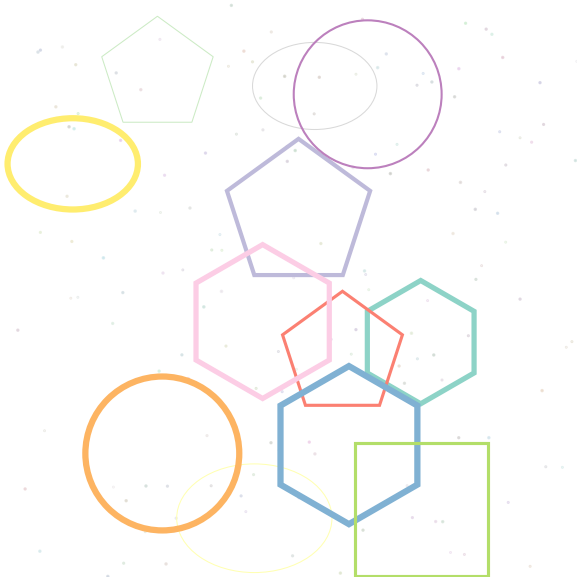[{"shape": "hexagon", "thickness": 2.5, "radius": 0.53, "center": [0.728, 0.407]}, {"shape": "oval", "thickness": 0.5, "radius": 0.67, "center": [0.44, 0.102]}, {"shape": "pentagon", "thickness": 2, "radius": 0.65, "center": [0.517, 0.628]}, {"shape": "pentagon", "thickness": 1.5, "radius": 0.55, "center": [0.593, 0.386]}, {"shape": "hexagon", "thickness": 3, "radius": 0.68, "center": [0.604, 0.228]}, {"shape": "circle", "thickness": 3, "radius": 0.67, "center": [0.281, 0.214]}, {"shape": "square", "thickness": 1.5, "radius": 0.57, "center": [0.73, 0.117]}, {"shape": "hexagon", "thickness": 2.5, "radius": 0.67, "center": [0.455, 0.442]}, {"shape": "oval", "thickness": 0.5, "radius": 0.54, "center": [0.545, 0.85]}, {"shape": "circle", "thickness": 1, "radius": 0.64, "center": [0.637, 0.836]}, {"shape": "pentagon", "thickness": 0.5, "radius": 0.51, "center": [0.273, 0.87]}, {"shape": "oval", "thickness": 3, "radius": 0.56, "center": [0.126, 0.715]}]